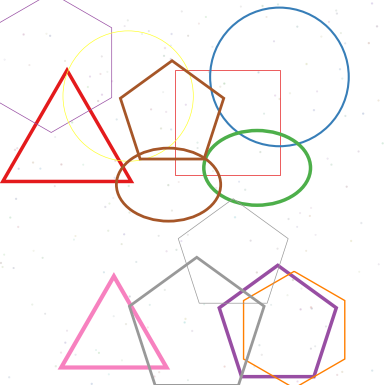[{"shape": "triangle", "thickness": 2.5, "radius": 0.96, "center": [0.174, 0.625]}, {"shape": "square", "thickness": 0.5, "radius": 0.68, "center": [0.592, 0.681]}, {"shape": "circle", "thickness": 1.5, "radius": 0.9, "center": [0.726, 0.8]}, {"shape": "oval", "thickness": 2.5, "radius": 0.69, "center": [0.668, 0.564]}, {"shape": "pentagon", "thickness": 2.5, "radius": 0.8, "center": [0.721, 0.151]}, {"shape": "hexagon", "thickness": 0.5, "radius": 0.91, "center": [0.133, 0.837]}, {"shape": "hexagon", "thickness": 1, "radius": 0.76, "center": [0.764, 0.143]}, {"shape": "circle", "thickness": 0.5, "radius": 0.85, "center": [0.333, 0.75]}, {"shape": "pentagon", "thickness": 2, "radius": 0.71, "center": [0.447, 0.701]}, {"shape": "oval", "thickness": 2, "radius": 0.68, "center": [0.438, 0.52]}, {"shape": "triangle", "thickness": 3, "radius": 0.79, "center": [0.296, 0.124]}, {"shape": "pentagon", "thickness": 0.5, "radius": 0.75, "center": [0.606, 0.334]}, {"shape": "pentagon", "thickness": 2, "radius": 0.92, "center": [0.511, 0.148]}]